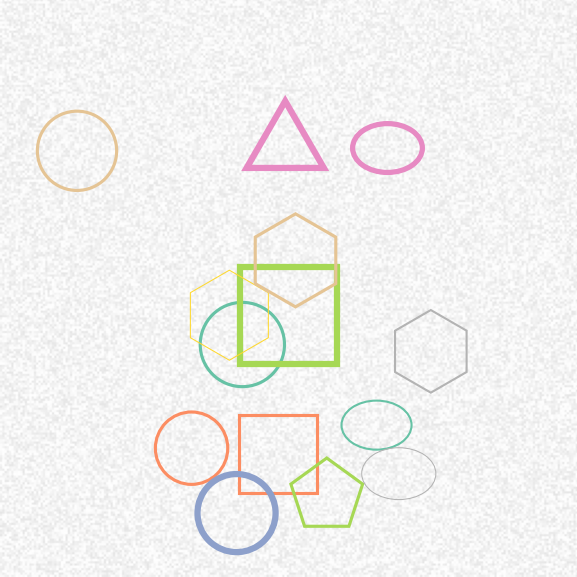[{"shape": "oval", "thickness": 1, "radius": 0.3, "center": [0.652, 0.263]}, {"shape": "circle", "thickness": 1.5, "radius": 0.36, "center": [0.42, 0.403]}, {"shape": "square", "thickness": 1.5, "radius": 0.34, "center": [0.481, 0.214]}, {"shape": "circle", "thickness": 1.5, "radius": 0.31, "center": [0.332, 0.223]}, {"shape": "circle", "thickness": 3, "radius": 0.34, "center": [0.41, 0.111]}, {"shape": "triangle", "thickness": 3, "radius": 0.39, "center": [0.494, 0.747]}, {"shape": "oval", "thickness": 2.5, "radius": 0.3, "center": [0.671, 0.743]}, {"shape": "pentagon", "thickness": 1.5, "radius": 0.33, "center": [0.566, 0.141]}, {"shape": "square", "thickness": 3, "radius": 0.42, "center": [0.5, 0.453]}, {"shape": "hexagon", "thickness": 0.5, "radius": 0.39, "center": [0.397, 0.453]}, {"shape": "circle", "thickness": 1.5, "radius": 0.34, "center": [0.133, 0.738]}, {"shape": "hexagon", "thickness": 1.5, "radius": 0.4, "center": [0.512, 0.548]}, {"shape": "oval", "thickness": 0.5, "radius": 0.32, "center": [0.691, 0.179]}, {"shape": "hexagon", "thickness": 1, "radius": 0.36, "center": [0.746, 0.391]}]